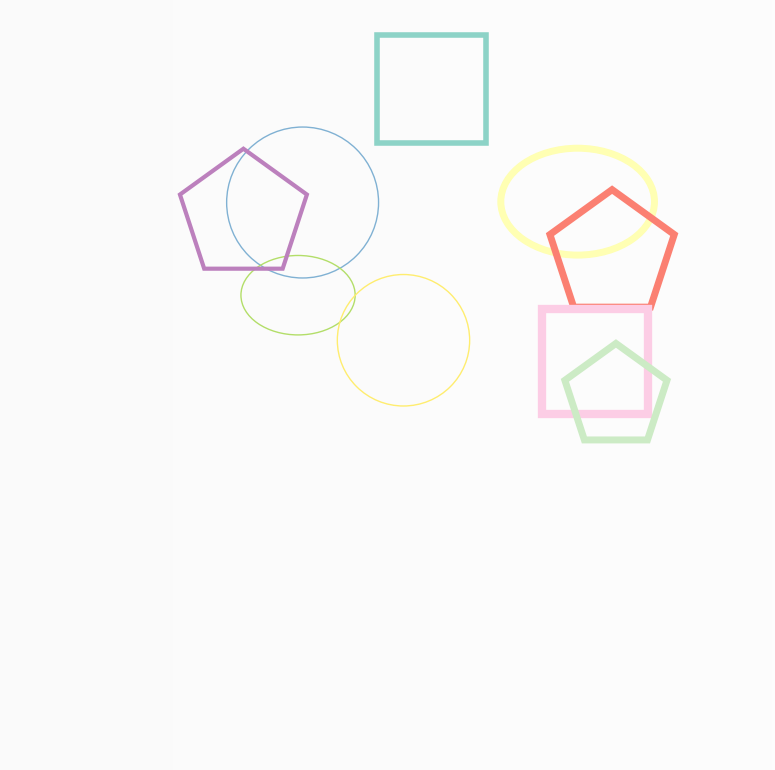[{"shape": "square", "thickness": 2, "radius": 0.35, "center": [0.556, 0.884]}, {"shape": "oval", "thickness": 2.5, "radius": 0.5, "center": [0.745, 0.738]}, {"shape": "pentagon", "thickness": 2.5, "radius": 0.42, "center": [0.79, 0.669]}, {"shape": "circle", "thickness": 0.5, "radius": 0.49, "center": [0.39, 0.737]}, {"shape": "oval", "thickness": 0.5, "radius": 0.37, "center": [0.385, 0.617]}, {"shape": "square", "thickness": 3, "radius": 0.34, "center": [0.768, 0.53]}, {"shape": "pentagon", "thickness": 1.5, "radius": 0.43, "center": [0.314, 0.721]}, {"shape": "pentagon", "thickness": 2.5, "radius": 0.35, "center": [0.795, 0.485]}, {"shape": "circle", "thickness": 0.5, "radius": 0.43, "center": [0.521, 0.558]}]